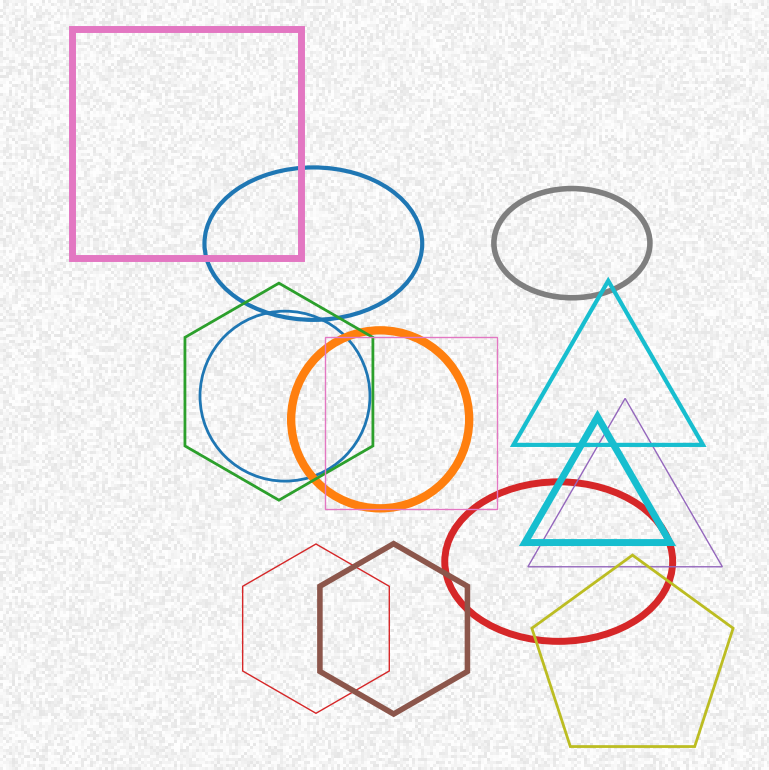[{"shape": "oval", "thickness": 1.5, "radius": 0.71, "center": [0.407, 0.684]}, {"shape": "circle", "thickness": 1, "radius": 0.55, "center": [0.37, 0.486]}, {"shape": "circle", "thickness": 3, "radius": 0.58, "center": [0.494, 0.455]}, {"shape": "hexagon", "thickness": 1, "radius": 0.7, "center": [0.362, 0.491]}, {"shape": "oval", "thickness": 2.5, "radius": 0.74, "center": [0.726, 0.271]}, {"shape": "hexagon", "thickness": 0.5, "radius": 0.55, "center": [0.41, 0.184]}, {"shape": "triangle", "thickness": 0.5, "radius": 0.73, "center": [0.812, 0.337]}, {"shape": "hexagon", "thickness": 2, "radius": 0.55, "center": [0.511, 0.183]}, {"shape": "square", "thickness": 2.5, "radius": 0.74, "center": [0.243, 0.814]}, {"shape": "square", "thickness": 0.5, "radius": 0.56, "center": [0.534, 0.45]}, {"shape": "oval", "thickness": 2, "radius": 0.51, "center": [0.743, 0.684]}, {"shape": "pentagon", "thickness": 1, "radius": 0.69, "center": [0.821, 0.142]}, {"shape": "triangle", "thickness": 2.5, "radius": 0.54, "center": [0.776, 0.35]}, {"shape": "triangle", "thickness": 1.5, "radius": 0.71, "center": [0.79, 0.493]}]